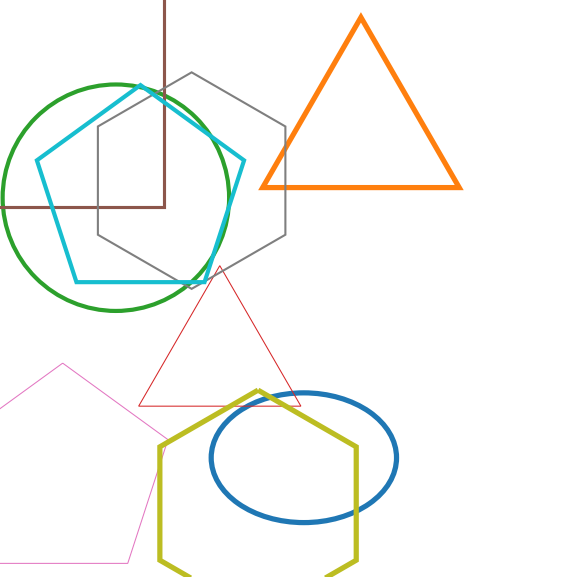[{"shape": "oval", "thickness": 2.5, "radius": 0.8, "center": [0.526, 0.207]}, {"shape": "triangle", "thickness": 2.5, "radius": 0.98, "center": [0.625, 0.773]}, {"shape": "circle", "thickness": 2, "radius": 0.98, "center": [0.201, 0.657]}, {"shape": "triangle", "thickness": 0.5, "radius": 0.81, "center": [0.381, 0.377]}, {"shape": "square", "thickness": 1.5, "radius": 0.91, "center": [0.102, 0.823]}, {"shape": "pentagon", "thickness": 0.5, "radius": 0.96, "center": [0.109, 0.179]}, {"shape": "hexagon", "thickness": 1, "radius": 0.94, "center": [0.332, 0.686]}, {"shape": "hexagon", "thickness": 2.5, "radius": 0.98, "center": [0.447, 0.127]}, {"shape": "pentagon", "thickness": 2, "radius": 0.94, "center": [0.243, 0.663]}]